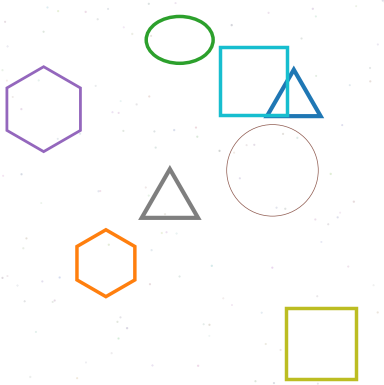[{"shape": "triangle", "thickness": 3, "radius": 0.4, "center": [0.763, 0.739]}, {"shape": "hexagon", "thickness": 2.5, "radius": 0.43, "center": [0.275, 0.316]}, {"shape": "oval", "thickness": 2.5, "radius": 0.43, "center": [0.467, 0.896]}, {"shape": "hexagon", "thickness": 2, "radius": 0.55, "center": [0.113, 0.716]}, {"shape": "circle", "thickness": 0.5, "radius": 0.59, "center": [0.708, 0.557]}, {"shape": "triangle", "thickness": 3, "radius": 0.42, "center": [0.441, 0.476]}, {"shape": "square", "thickness": 2.5, "radius": 0.46, "center": [0.834, 0.108]}, {"shape": "square", "thickness": 2.5, "radius": 0.44, "center": [0.658, 0.79]}]